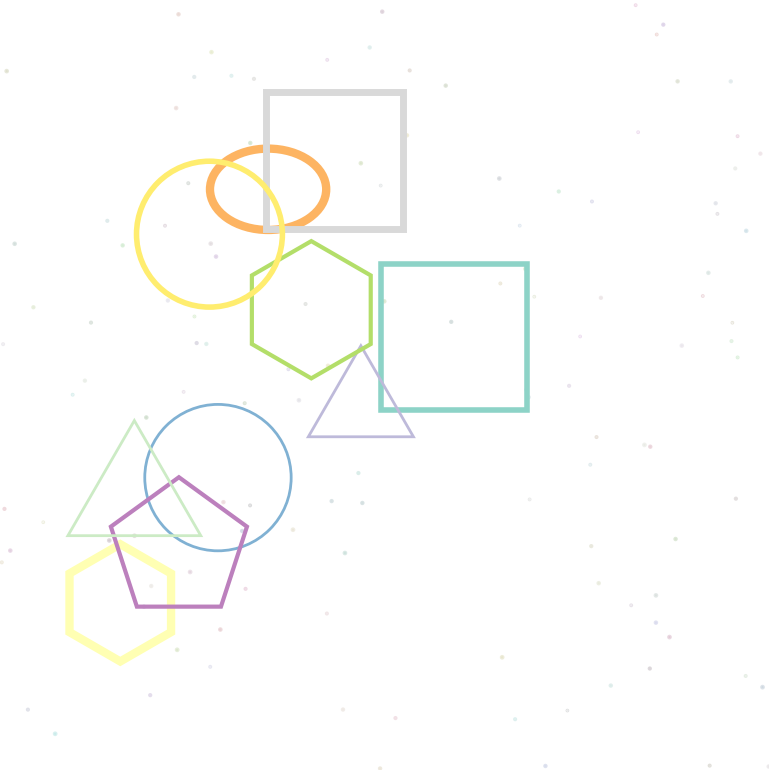[{"shape": "square", "thickness": 2, "radius": 0.47, "center": [0.59, 0.562]}, {"shape": "hexagon", "thickness": 3, "radius": 0.38, "center": [0.156, 0.217]}, {"shape": "triangle", "thickness": 1, "radius": 0.39, "center": [0.469, 0.472]}, {"shape": "circle", "thickness": 1, "radius": 0.48, "center": [0.283, 0.38]}, {"shape": "oval", "thickness": 3, "radius": 0.38, "center": [0.348, 0.754]}, {"shape": "hexagon", "thickness": 1.5, "radius": 0.45, "center": [0.404, 0.598]}, {"shape": "square", "thickness": 2.5, "radius": 0.44, "center": [0.434, 0.792]}, {"shape": "pentagon", "thickness": 1.5, "radius": 0.46, "center": [0.232, 0.287]}, {"shape": "triangle", "thickness": 1, "radius": 0.5, "center": [0.174, 0.354]}, {"shape": "circle", "thickness": 2, "radius": 0.47, "center": [0.272, 0.696]}]